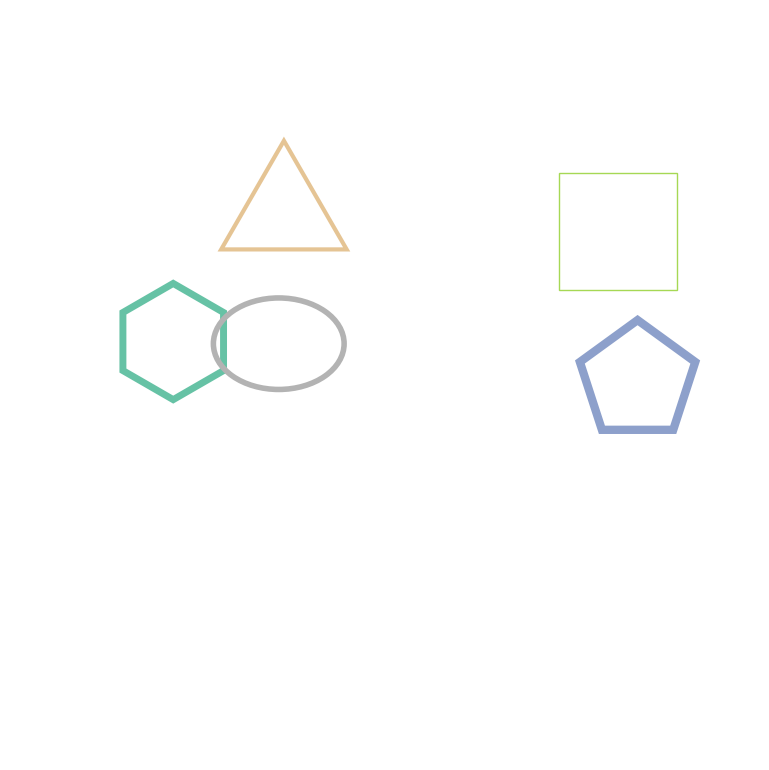[{"shape": "hexagon", "thickness": 2.5, "radius": 0.38, "center": [0.225, 0.556]}, {"shape": "pentagon", "thickness": 3, "radius": 0.39, "center": [0.828, 0.506]}, {"shape": "square", "thickness": 0.5, "radius": 0.38, "center": [0.803, 0.699]}, {"shape": "triangle", "thickness": 1.5, "radius": 0.47, "center": [0.369, 0.723]}, {"shape": "oval", "thickness": 2, "radius": 0.42, "center": [0.362, 0.554]}]